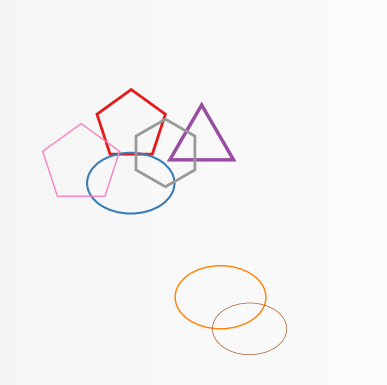[{"shape": "pentagon", "thickness": 2, "radius": 0.46, "center": [0.339, 0.675]}, {"shape": "oval", "thickness": 1.5, "radius": 0.56, "center": [0.337, 0.524]}, {"shape": "triangle", "thickness": 2.5, "radius": 0.47, "center": [0.52, 0.632]}, {"shape": "oval", "thickness": 1, "radius": 0.59, "center": [0.569, 0.228]}, {"shape": "oval", "thickness": 0.5, "radius": 0.48, "center": [0.644, 0.146]}, {"shape": "pentagon", "thickness": 1, "radius": 0.52, "center": [0.209, 0.575]}, {"shape": "hexagon", "thickness": 2, "radius": 0.44, "center": [0.427, 0.603]}]